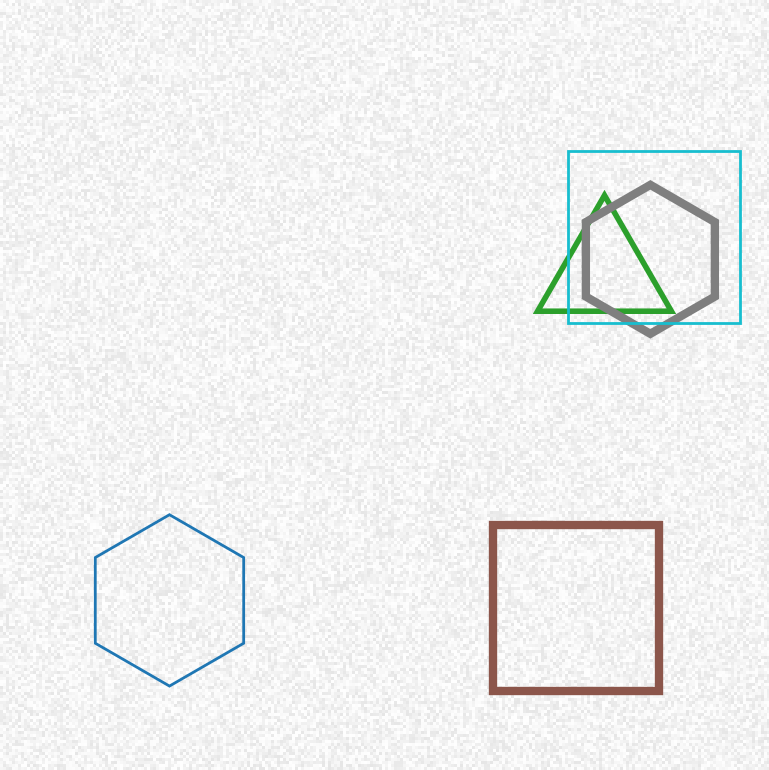[{"shape": "hexagon", "thickness": 1, "radius": 0.56, "center": [0.22, 0.22]}, {"shape": "triangle", "thickness": 2, "radius": 0.5, "center": [0.785, 0.646]}, {"shape": "square", "thickness": 3, "radius": 0.54, "center": [0.748, 0.21]}, {"shape": "hexagon", "thickness": 3, "radius": 0.48, "center": [0.845, 0.663]}, {"shape": "square", "thickness": 1, "radius": 0.56, "center": [0.849, 0.692]}]